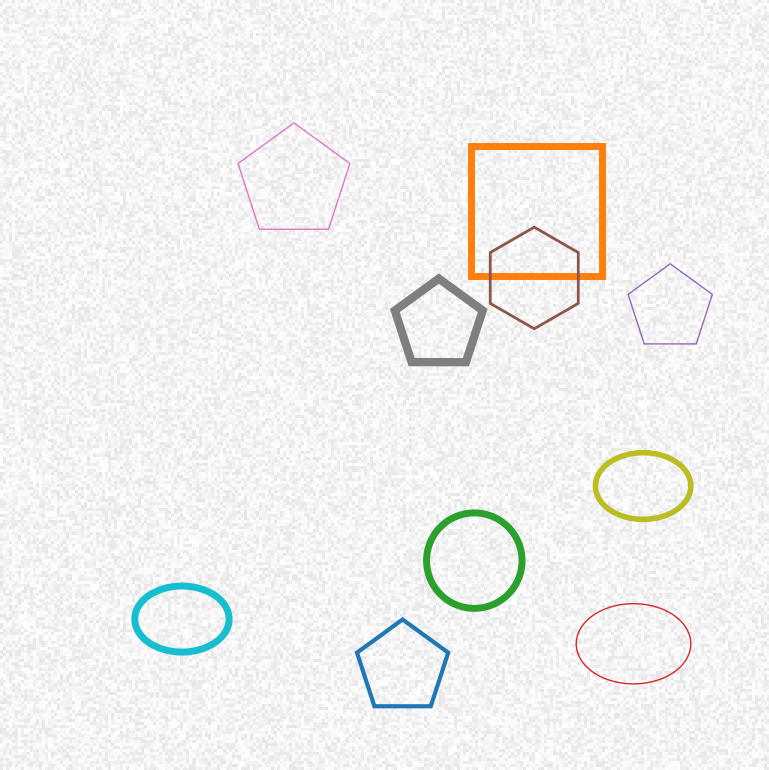[{"shape": "pentagon", "thickness": 1.5, "radius": 0.31, "center": [0.523, 0.133]}, {"shape": "square", "thickness": 2.5, "radius": 0.42, "center": [0.697, 0.726]}, {"shape": "circle", "thickness": 2.5, "radius": 0.31, "center": [0.616, 0.272]}, {"shape": "oval", "thickness": 0.5, "radius": 0.37, "center": [0.823, 0.164]}, {"shape": "pentagon", "thickness": 0.5, "radius": 0.29, "center": [0.87, 0.6]}, {"shape": "hexagon", "thickness": 1, "radius": 0.33, "center": [0.694, 0.639]}, {"shape": "pentagon", "thickness": 0.5, "radius": 0.38, "center": [0.382, 0.764]}, {"shape": "pentagon", "thickness": 3, "radius": 0.3, "center": [0.57, 0.578]}, {"shape": "oval", "thickness": 2, "radius": 0.31, "center": [0.835, 0.369]}, {"shape": "oval", "thickness": 2.5, "radius": 0.31, "center": [0.236, 0.196]}]